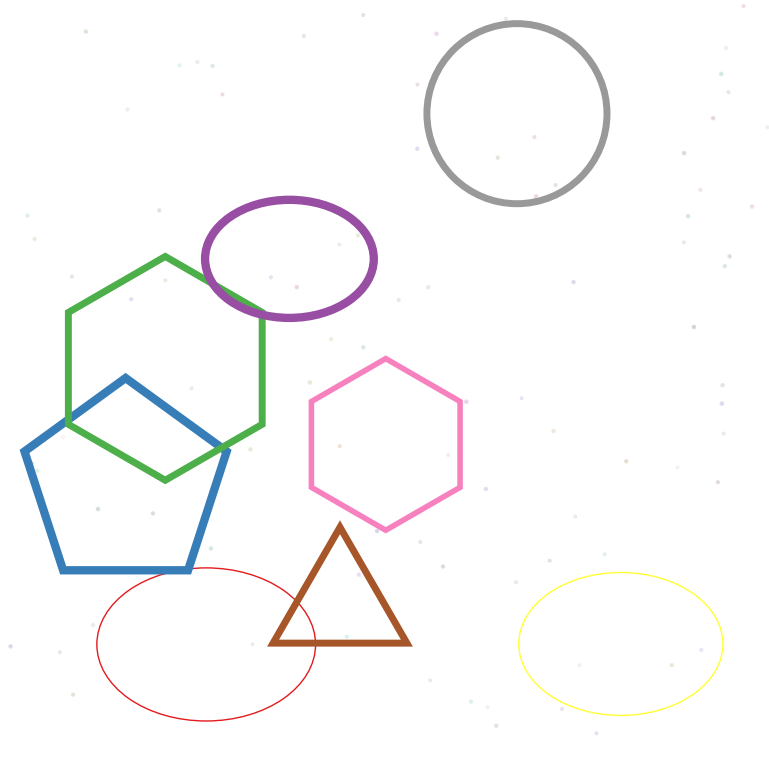[{"shape": "oval", "thickness": 0.5, "radius": 0.71, "center": [0.268, 0.163]}, {"shape": "pentagon", "thickness": 3, "radius": 0.69, "center": [0.163, 0.371]}, {"shape": "hexagon", "thickness": 2.5, "radius": 0.73, "center": [0.215, 0.522]}, {"shape": "oval", "thickness": 3, "radius": 0.55, "center": [0.376, 0.664]}, {"shape": "oval", "thickness": 0.5, "radius": 0.66, "center": [0.806, 0.164]}, {"shape": "triangle", "thickness": 2.5, "radius": 0.5, "center": [0.442, 0.215]}, {"shape": "hexagon", "thickness": 2, "radius": 0.56, "center": [0.501, 0.423]}, {"shape": "circle", "thickness": 2.5, "radius": 0.58, "center": [0.671, 0.852]}]